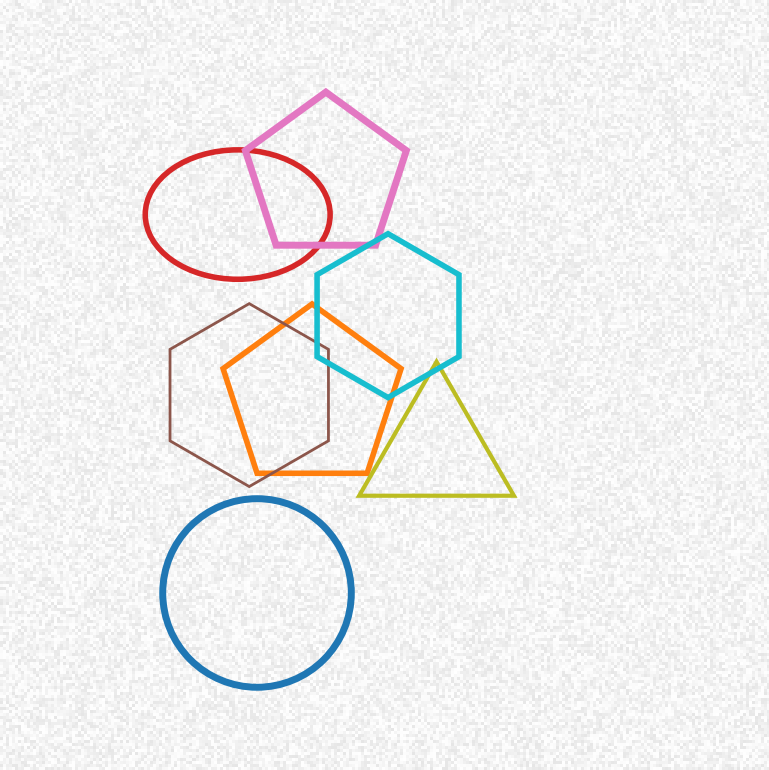[{"shape": "circle", "thickness": 2.5, "radius": 0.61, "center": [0.334, 0.23]}, {"shape": "pentagon", "thickness": 2, "radius": 0.61, "center": [0.405, 0.484]}, {"shape": "oval", "thickness": 2, "radius": 0.6, "center": [0.309, 0.721]}, {"shape": "hexagon", "thickness": 1, "radius": 0.59, "center": [0.324, 0.487]}, {"shape": "pentagon", "thickness": 2.5, "radius": 0.55, "center": [0.423, 0.77]}, {"shape": "triangle", "thickness": 1.5, "radius": 0.58, "center": [0.567, 0.414]}, {"shape": "hexagon", "thickness": 2, "radius": 0.53, "center": [0.504, 0.59]}]